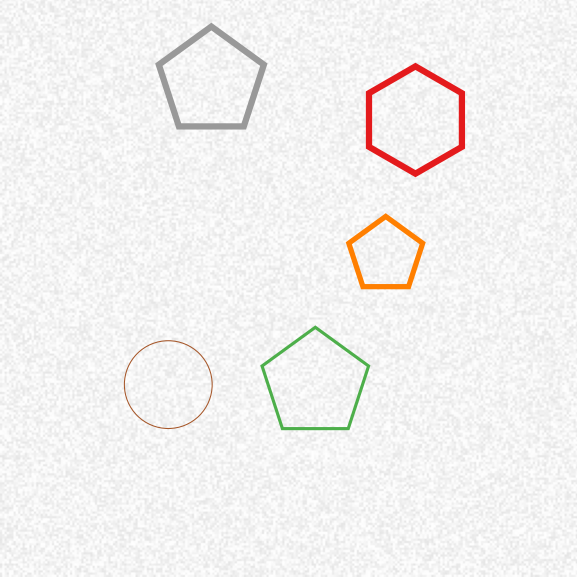[{"shape": "hexagon", "thickness": 3, "radius": 0.46, "center": [0.719, 0.791]}, {"shape": "pentagon", "thickness": 1.5, "radius": 0.48, "center": [0.546, 0.335]}, {"shape": "pentagon", "thickness": 2.5, "radius": 0.34, "center": [0.668, 0.557]}, {"shape": "circle", "thickness": 0.5, "radius": 0.38, "center": [0.291, 0.333]}, {"shape": "pentagon", "thickness": 3, "radius": 0.48, "center": [0.366, 0.858]}]